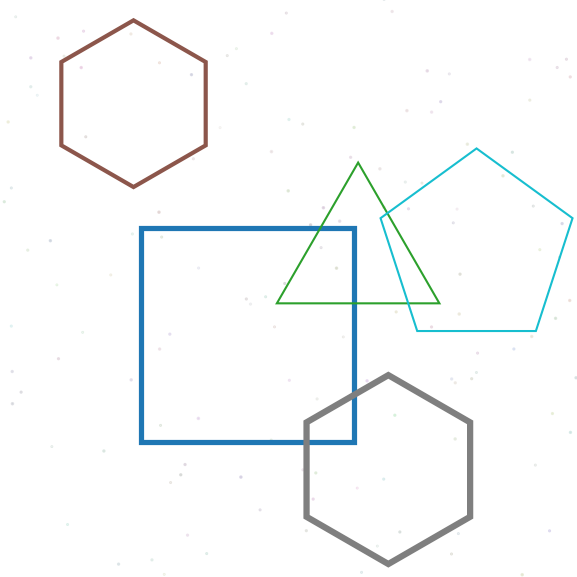[{"shape": "square", "thickness": 2.5, "radius": 0.92, "center": [0.429, 0.419]}, {"shape": "triangle", "thickness": 1, "radius": 0.81, "center": [0.62, 0.555]}, {"shape": "hexagon", "thickness": 2, "radius": 0.72, "center": [0.231, 0.82]}, {"shape": "hexagon", "thickness": 3, "radius": 0.82, "center": [0.672, 0.186]}, {"shape": "pentagon", "thickness": 1, "radius": 0.87, "center": [0.825, 0.567]}]